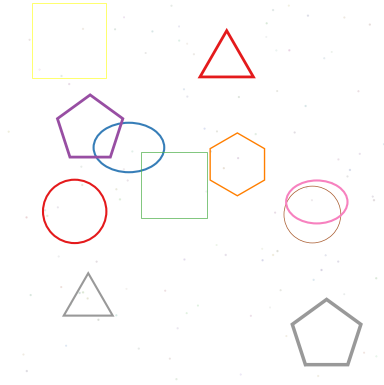[{"shape": "circle", "thickness": 1.5, "radius": 0.41, "center": [0.194, 0.451]}, {"shape": "triangle", "thickness": 2, "radius": 0.4, "center": [0.589, 0.84]}, {"shape": "oval", "thickness": 1.5, "radius": 0.46, "center": [0.335, 0.617]}, {"shape": "square", "thickness": 0.5, "radius": 0.43, "center": [0.452, 0.52]}, {"shape": "pentagon", "thickness": 2, "radius": 0.45, "center": [0.234, 0.664]}, {"shape": "hexagon", "thickness": 1, "radius": 0.41, "center": [0.616, 0.573]}, {"shape": "square", "thickness": 0.5, "radius": 0.48, "center": [0.179, 0.895]}, {"shape": "circle", "thickness": 0.5, "radius": 0.37, "center": [0.811, 0.443]}, {"shape": "oval", "thickness": 1.5, "radius": 0.4, "center": [0.823, 0.475]}, {"shape": "triangle", "thickness": 1.5, "radius": 0.37, "center": [0.229, 0.217]}, {"shape": "pentagon", "thickness": 2.5, "radius": 0.47, "center": [0.848, 0.129]}]